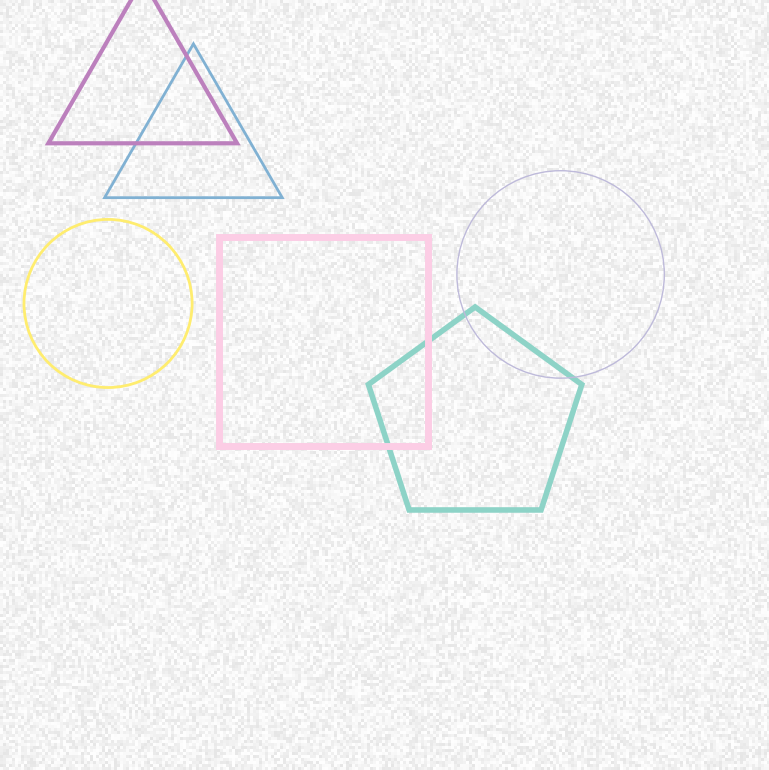[{"shape": "pentagon", "thickness": 2, "radius": 0.73, "center": [0.617, 0.456]}, {"shape": "circle", "thickness": 0.5, "radius": 0.67, "center": [0.728, 0.644]}, {"shape": "triangle", "thickness": 1, "radius": 0.67, "center": [0.251, 0.81]}, {"shape": "square", "thickness": 2.5, "radius": 0.68, "center": [0.42, 0.557]}, {"shape": "triangle", "thickness": 1.5, "radius": 0.71, "center": [0.185, 0.885]}, {"shape": "circle", "thickness": 1, "radius": 0.55, "center": [0.14, 0.606]}]